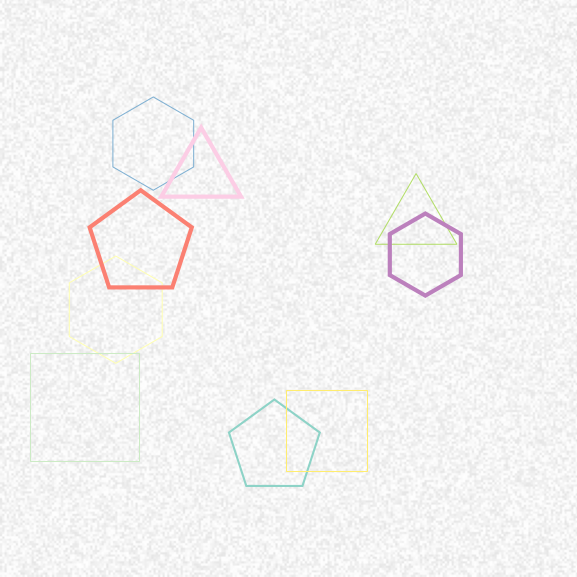[{"shape": "pentagon", "thickness": 1, "radius": 0.41, "center": [0.475, 0.225]}, {"shape": "hexagon", "thickness": 0.5, "radius": 0.46, "center": [0.2, 0.463]}, {"shape": "pentagon", "thickness": 2, "radius": 0.47, "center": [0.244, 0.577]}, {"shape": "hexagon", "thickness": 0.5, "radius": 0.4, "center": [0.265, 0.75]}, {"shape": "triangle", "thickness": 0.5, "radius": 0.41, "center": [0.72, 0.617]}, {"shape": "triangle", "thickness": 2, "radius": 0.4, "center": [0.348, 0.698]}, {"shape": "hexagon", "thickness": 2, "radius": 0.36, "center": [0.737, 0.558]}, {"shape": "square", "thickness": 0.5, "radius": 0.47, "center": [0.146, 0.294]}, {"shape": "square", "thickness": 0.5, "radius": 0.35, "center": [0.565, 0.253]}]